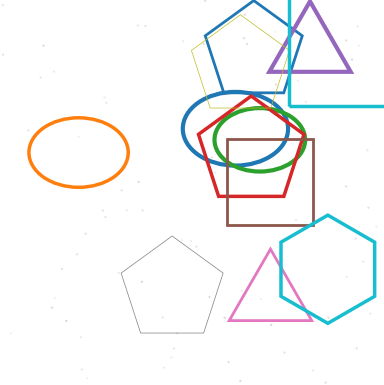[{"shape": "pentagon", "thickness": 2, "radius": 0.66, "center": [0.659, 0.866]}, {"shape": "oval", "thickness": 3, "radius": 0.68, "center": [0.612, 0.666]}, {"shape": "oval", "thickness": 2.5, "radius": 0.64, "center": [0.204, 0.604]}, {"shape": "oval", "thickness": 3, "radius": 0.59, "center": [0.675, 0.637]}, {"shape": "pentagon", "thickness": 2.5, "radius": 0.72, "center": [0.653, 0.607]}, {"shape": "triangle", "thickness": 3, "radius": 0.61, "center": [0.805, 0.874]}, {"shape": "square", "thickness": 2, "radius": 0.55, "center": [0.701, 0.527]}, {"shape": "triangle", "thickness": 2, "radius": 0.62, "center": [0.702, 0.229]}, {"shape": "pentagon", "thickness": 0.5, "radius": 0.7, "center": [0.447, 0.248]}, {"shape": "pentagon", "thickness": 0.5, "radius": 0.67, "center": [0.625, 0.828]}, {"shape": "square", "thickness": 2.5, "radius": 0.7, "center": [0.892, 0.865]}, {"shape": "hexagon", "thickness": 2.5, "radius": 0.7, "center": [0.852, 0.301]}]